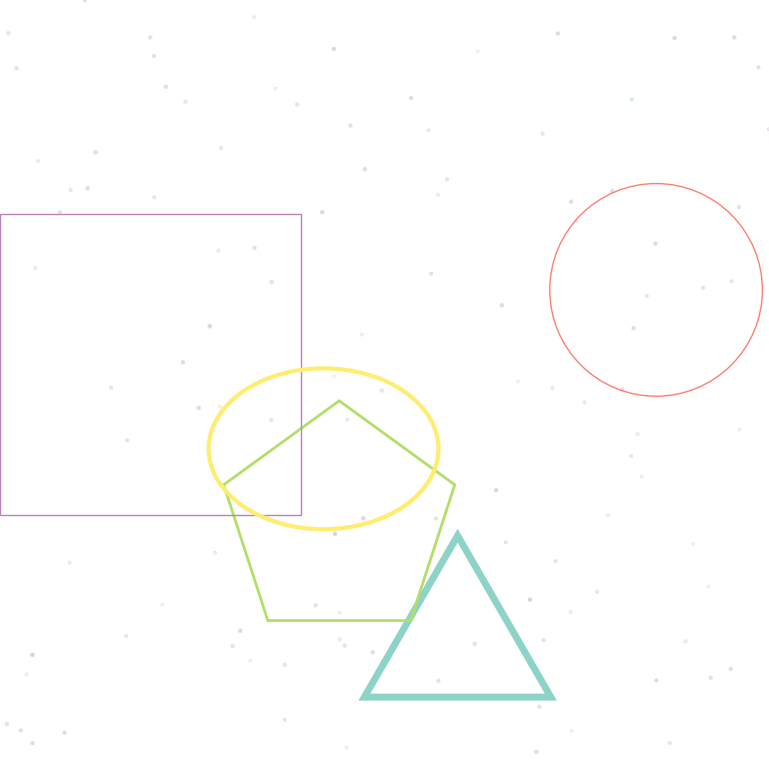[{"shape": "triangle", "thickness": 2.5, "radius": 0.7, "center": [0.594, 0.165]}, {"shape": "circle", "thickness": 0.5, "radius": 0.69, "center": [0.852, 0.624]}, {"shape": "pentagon", "thickness": 1, "radius": 0.79, "center": [0.441, 0.322]}, {"shape": "square", "thickness": 0.5, "radius": 0.98, "center": [0.195, 0.527]}, {"shape": "oval", "thickness": 1.5, "radius": 0.75, "center": [0.42, 0.417]}]